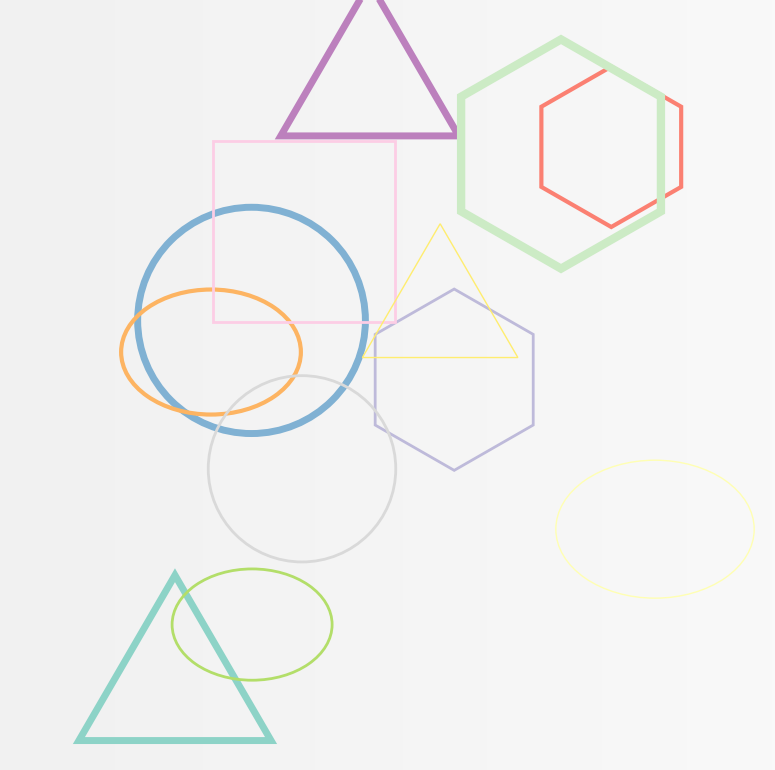[{"shape": "triangle", "thickness": 2.5, "radius": 0.72, "center": [0.226, 0.11]}, {"shape": "oval", "thickness": 0.5, "radius": 0.64, "center": [0.845, 0.313]}, {"shape": "hexagon", "thickness": 1, "radius": 0.59, "center": [0.586, 0.507]}, {"shape": "hexagon", "thickness": 1.5, "radius": 0.52, "center": [0.789, 0.809]}, {"shape": "circle", "thickness": 2.5, "radius": 0.73, "center": [0.325, 0.584]}, {"shape": "oval", "thickness": 1.5, "radius": 0.58, "center": [0.272, 0.543]}, {"shape": "oval", "thickness": 1, "radius": 0.52, "center": [0.325, 0.189]}, {"shape": "square", "thickness": 1, "radius": 0.59, "center": [0.392, 0.699]}, {"shape": "circle", "thickness": 1, "radius": 0.6, "center": [0.39, 0.391]}, {"shape": "triangle", "thickness": 2.5, "radius": 0.66, "center": [0.477, 0.89]}, {"shape": "hexagon", "thickness": 3, "radius": 0.74, "center": [0.724, 0.8]}, {"shape": "triangle", "thickness": 0.5, "radius": 0.58, "center": [0.568, 0.594]}]